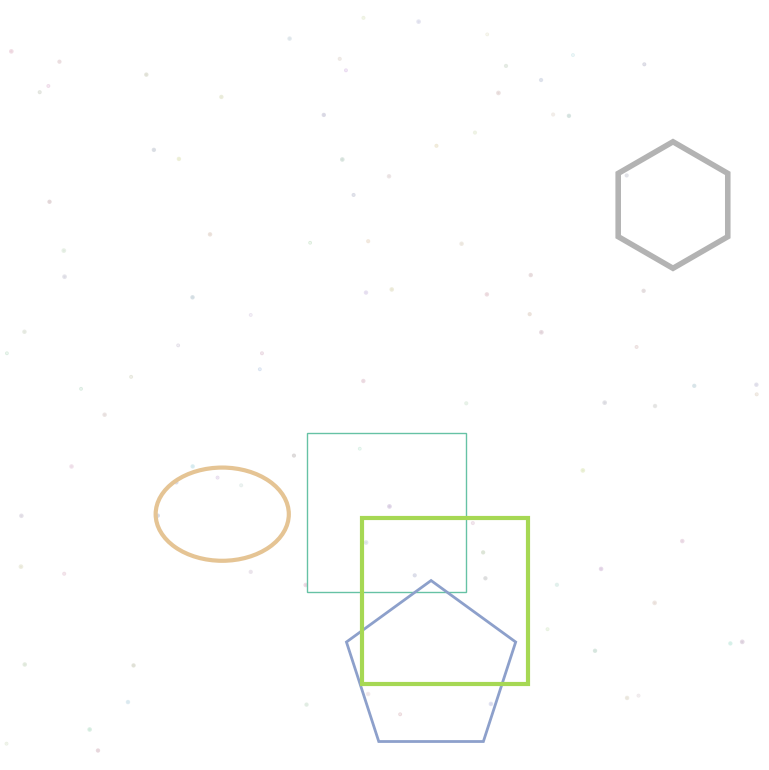[{"shape": "square", "thickness": 0.5, "radius": 0.52, "center": [0.502, 0.334]}, {"shape": "pentagon", "thickness": 1, "radius": 0.58, "center": [0.56, 0.13]}, {"shape": "square", "thickness": 1.5, "radius": 0.54, "center": [0.577, 0.22]}, {"shape": "oval", "thickness": 1.5, "radius": 0.43, "center": [0.289, 0.332]}, {"shape": "hexagon", "thickness": 2, "radius": 0.41, "center": [0.874, 0.734]}]